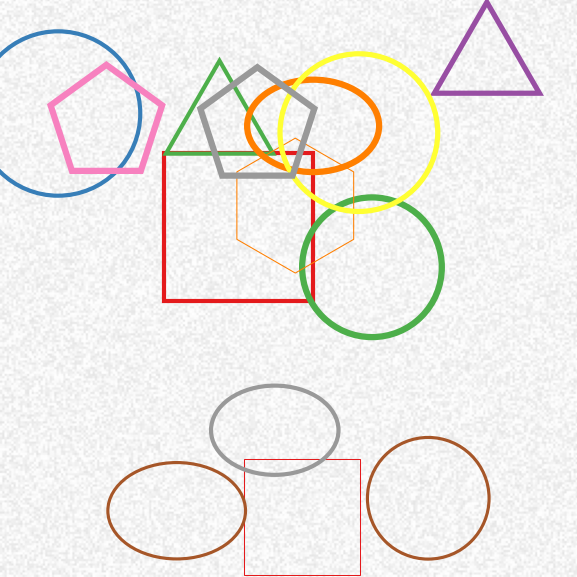[{"shape": "square", "thickness": 2, "radius": 0.64, "center": [0.413, 0.606]}, {"shape": "square", "thickness": 0.5, "radius": 0.5, "center": [0.523, 0.104]}, {"shape": "circle", "thickness": 2, "radius": 0.71, "center": [0.101, 0.803]}, {"shape": "triangle", "thickness": 2, "radius": 0.54, "center": [0.38, 0.787]}, {"shape": "circle", "thickness": 3, "radius": 0.6, "center": [0.644, 0.536]}, {"shape": "triangle", "thickness": 2.5, "radius": 0.53, "center": [0.843, 0.89]}, {"shape": "oval", "thickness": 3, "radius": 0.57, "center": [0.542, 0.781]}, {"shape": "hexagon", "thickness": 0.5, "radius": 0.58, "center": [0.511, 0.643]}, {"shape": "circle", "thickness": 2.5, "radius": 0.68, "center": [0.621, 0.769]}, {"shape": "circle", "thickness": 1.5, "radius": 0.53, "center": [0.742, 0.136]}, {"shape": "oval", "thickness": 1.5, "radius": 0.6, "center": [0.306, 0.115]}, {"shape": "pentagon", "thickness": 3, "radius": 0.51, "center": [0.184, 0.785]}, {"shape": "oval", "thickness": 2, "radius": 0.55, "center": [0.476, 0.254]}, {"shape": "pentagon", "thickness": 3, "radius": 0.52, "center": [0.446, 0.779]}]